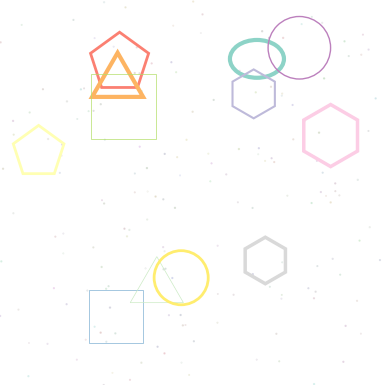[{"shape": "oval", "thickness": 3, "radius": 0.35, "center": [0.667, 0.847]}, {"shape": "pentagon", "thickness": 2, "radius": 0.35, "center": [0.1, 0.605]}, {"shape": "hexagon", "thickness": 1.5, "radius": 0.32, "center": [0.659, 0.756]}, {"shape": "pentagon", "thickness": 2, "radius": 0.4, "center": [0.311, 0.837]}, {"shape": "square", "thickness": 0.5, "radius": 0.35, "center": [0.301, 0.178]}, {"shape": "triangle", "thickness": 3, "radius": 0.38, "center": [0.306, 0.787]}, {"shape": "square", "thickness": 0.5, "radius": 0.42, "center": [0.32, 0.723]}, {"shape": "hexagon", "thickness": 2.5, "radius": 0.4, "center": [0.859, 0.648]}, {"shape": "hexagon", "thickness": 2.5, "radius": 0.3, "center": [0.689, 0.323]}, {"shape": "circle", "thickness": 1, "radius": 0.41, "center": [0.778, 0.876]}, {"shape": "triangle", "thickness": 0.5, "radius": 0.4, "center": [0.407, 0.254]}, {"shape": "circle", "thickness": 2, "radius": 0.35, "center": [0.471, 0.279]}]